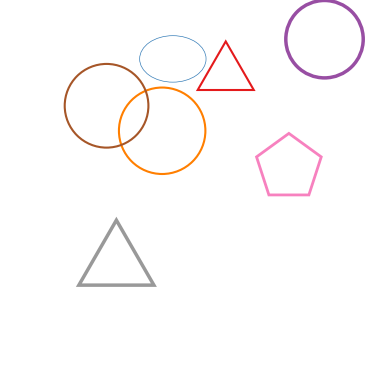[{"shape": "triangle", "thickness": 1.5, "radius": 0.42, "center": [0.586, 0.808]}, {"shape": "oval", "thickness": 0.5, "radius": 0.43, "center": [0.449, 0.847]}, {"shape": "circle", "thickness": 2.5, "radius": 0.5, "center": [0.843, 0.898]}, {"shape": "circle", "thickness": 1.5, "radius": 0.56, "center": [0.421, 0.66]}, {"shape": "circle", "thickness": 1.5, "radius": 0.54, "center": [0.277, 0.725]}, {"shape": "pentagon", "thickness": 2, "radius": 0.44, "center": [0.75, 0.565]}, {"shape": "triangle", "thickness": 2.5, "radius": 0.56, "center": [0.302, 0.316]}]